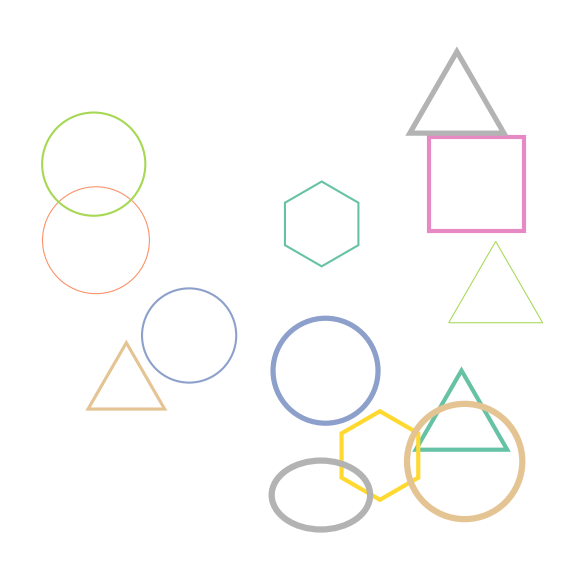[{"shape": "triangle", "thickness": 2, "radius": 0.46, "center": [0.799, 0.266]}, {"shape": "hexagon", "thickness": 1, "radius": 0.37, "center": [0.557, 0.611]}, {"shape": "circle", "thickness": 0.5, "radius": 0.46, "center": [0.166, 0.583]}, {"shape": "circle", "thickness": 2.5, "radius": 0.45, "center": [0.564, 0.357]}, {"shape": "circle", "thickness": 1, "radius": 0.41, "center": [0.327, 0.418]}, {"shape": "square", "thickness": 2, "radius": 0.41, "center": [0.825, 0.681]}, {"shape": "circle", "thickness": 1, "radius": 0.45, "center": [0.162, 0.715]}, {"shape": "triangle", "thickness": 0.5, "radius": 0.47, "center": [0.858, 0.487]}, {"shape": "hexagon", "thickness": 2, "radius": 0.38, "center": [0.658, 0.21]}, {"shape": "triangle", "thickness": 1.5, "radius": 0.38, "center": [0.219, 0.329]}, {"shape": "circle", "thickness": 3, "radius": 0.5, "center": [0.805, 0.2]}, {"shape": "triangle", "thickness": 2.5, "radius": 0.47, "center": [0.791, 0.816]}, {"shape": "oval", "thickness": 3, "radius": 0.43, "center": [0.556, 0.142]}]